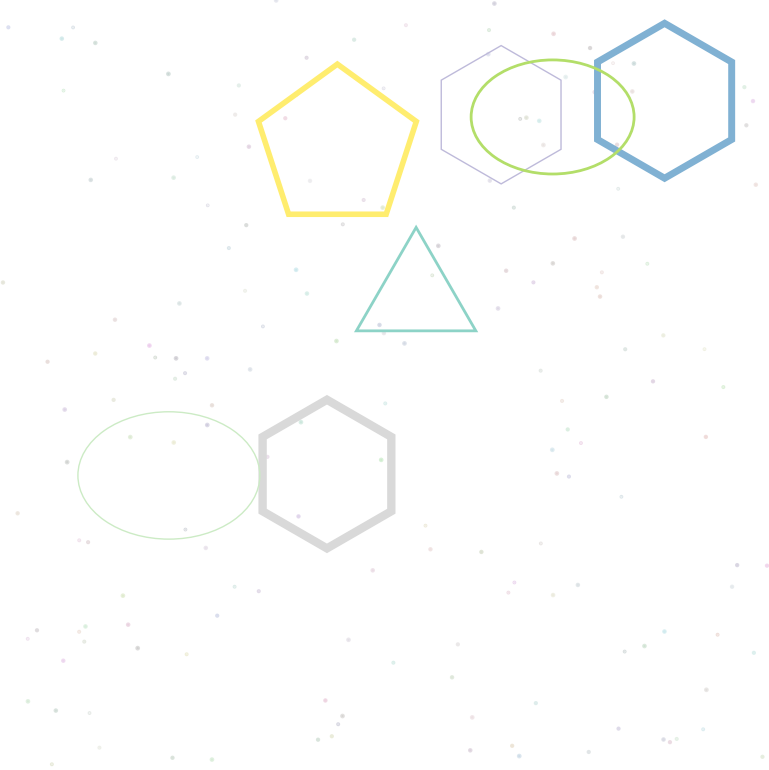[{"shape": "triangle", "thickness": 1, "radius": 0.45, "center": [0.54, 0.615]}, {"shape": "hexagon", "thickness": 0.5, "radius": 0.45, "center": [0.651, 0.851]}, {"shape": "hexagon", "thickness": 2.5, "radius": 0.5, "center": [0.863, 0.869]}, {"shape": "oval", "thickness": 1, "radius": 0.53, "center": [0.718, 0.848]}, {"shape": "hexagon", "thickness": 3, "radius": 0.48, "center": [0.425, 0.384]}, {"shape": "oval", "thickness": 0.5, "radius": 0.59, "center": [0.219, 0.383]}, {"shape": "pentagon", "thickness": 2, "radius": 0.54, "center": [0.438, 0.809]}]